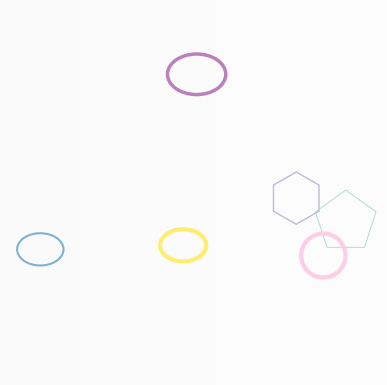[{"shape": "pentagon", "thickness": 0.5, "radius": 0.41, "center": [0.892, 0.424]}, {"shape": "hexagon", "thickness": 1, "radius": 0.34, "center": [0.765, 0.485]}, {"shape": "oval", "thickness": 1.5, "radius": 0.3, "center": [0.104, 0.352]}, {"shape": "circle", "thickness": 3, "radius": 0.29, "center": [0.834, 0.336]}, {"shape": "oval", "thickness": 2.5, "radius": 0.38, "center": [0.507, 0.807]}, {"shape": "oval", "thickness": 3, "radius": 0.3, "center": [0.473, 0.363]}]